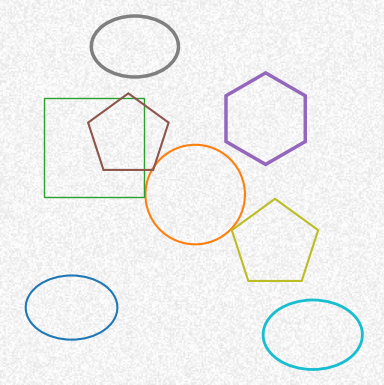[{"shape": "oval", "thickness": 1.5, "radius": 0.6, "center": [0.186, 0.201]}, {"shape": "circle", "thickness": 1.5, "radius": 0.65, "center": [0.507, 0.495]}, {"shape": "square", "thickness": 1, "radius": 0.65, "center": [0.245, 0.617]}, {"shape": "hexagon", "thickness": 2.5, "radius": 0.59, "center": [0.69, 0.692]}, {"shape": "pentagon", "thickness": 1.5, "radius": 0.55, "center": [0.333, 0.648]}, {"shape": "oval", "thickness": 2.5, "radius": 0.57, "center": [0.35, 0.879]}, {"shape": "pentagon", "thickness": 1.5, "radius": 0.59, "center": [0.714, 0.366]}, {"shape": "oval", "thickness": 2, "radius": 0.64, "center": [0.812, 0.131]}]